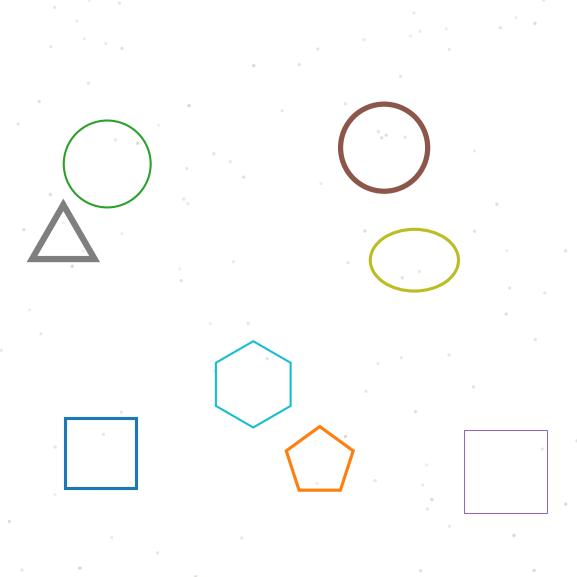[{"shape": "square", "thickness": 1.5, "radius": 0.3, "center": [0.174, 0.215]}, {"shape": "pentagon", "thickness": 1.5, "radius": 0.3, "center": [0.554, 0.2]}, {"shape": "circle", "thickness": 1, "radius": 0.38, "center": [0.186, 0.715]}, {"shape": "square", "thickness": 0.5, "radius": 0.36, "center": [0.876, 0.182]}, {"shape": "circle", "thickness": 2.5, "radius": 0.38, "center": [0.665, 0.743]}, {"shape": "triangle", "thickness": 3, "radius": 0.31, "center": [0.11, 0.582]}, {"shape": "oval", "thickness": 1.5, "radius": 0.38, "center": [0.718, 0.549]}, {"shape": "hexagon", "thickness": 1, "radius": 0.37, "center": [0.439, 0.334]}]